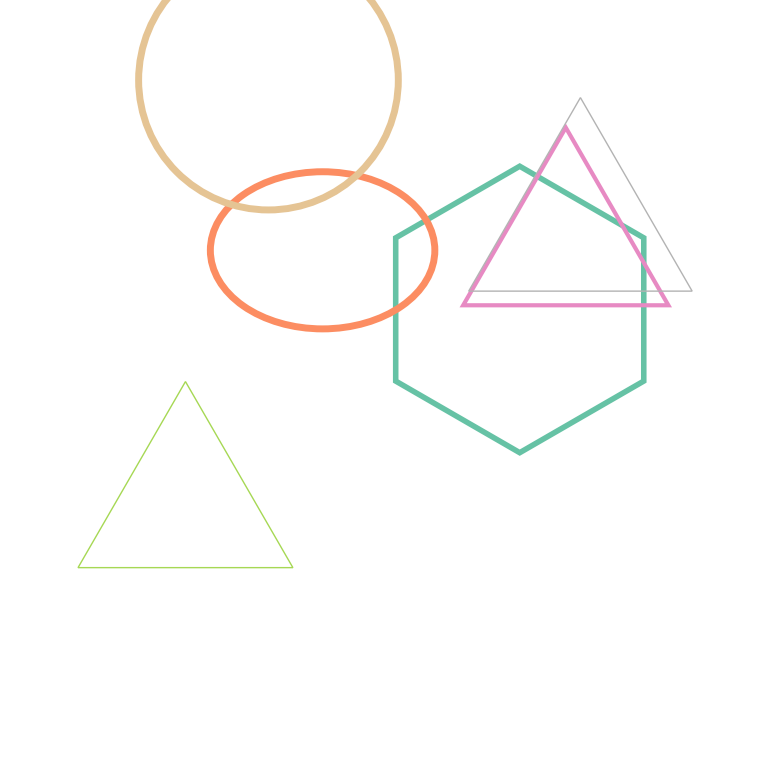[{"shape": "hexagon", "thickness": 2, "radius": 0.93, "center": [0.675, 0.598]}, {"shape": "oval", "thickness": 2.5, "radius": 0.73, "center": [0.419, 0.675]}, {"shape": "triangle", "thickness": 1.5, "radius": 0.77, "center": [0.735, 0.68]}, {"shape": "triangle", "thickness": 0.5, "radius": 0.81, "center": [0.241, 0.343]}, {"shape": "circle", "thickness": 2.5, "radius": 0.84, "center": [0.349, 0.896]}, {"shape": "triangle", "thickness": 0.5, "radius": 0.84, "center": [0.754, 0.706]}]